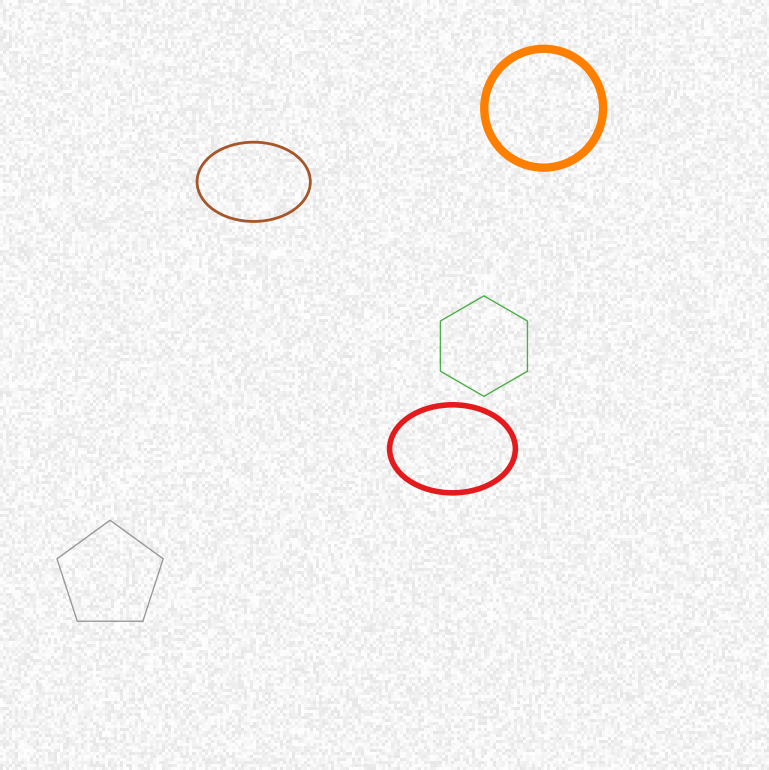[{"shape": "oval", "thickness": 2, "radius": 0.41, "center": [0.588, 0.417]}, {"shape": "hexagon", "thickness": 0.5, "radius": 0.33, "center": [0.628, 0.551]}, {"shape": "circle", "thickness": 3, "radius": 0.39, "center": [0.706, 0.859]}, {"shape": "oval", "thickness": 1, "radius": 0.37, "center": [0.329, 0.764]}, {"shape": "pentagon", "thickness": 0.5, "radius": 0.36, "center": [0.143, 0.252]}]